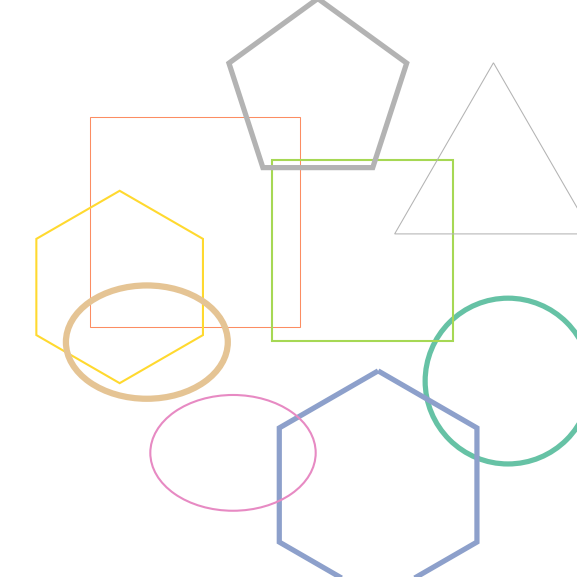[{"shape": "circle", "thickness": 2.5, "radius": 0.72, "center": [0.88, 0.339]}, {"shape": "square", "thickness": 0.5, "radius": 0.91, "center": [0.337, 0.614]}, {"shape": "hexagon", "thickness": 2.5, "radius": 0.99, "center": [0.655, 0.159]}, {"shape": "oval", "thickness": 1, "radius": 0.72, "center": [0.403, 0.215]}, {"shape": "square", "thickness": 1, "radius": 0.78, "center": [0.627, 0.565]}, {"shape": "hexagon", "thickness": 1, "radius": 0.83, "center": [0.207, 0.502]}, {"shape": "oval", "thickness": 3, "radius": 0.7, "center": [0.254, 0.407]}, {"shape": "pentagon", "thickness": 2.5, "radius": 0.81, "center": [0.55, 0.84]}, {"shape": "triangle", "thickness": 0.5, "radius": 0.99, "center": [0.854, 0.693]}]